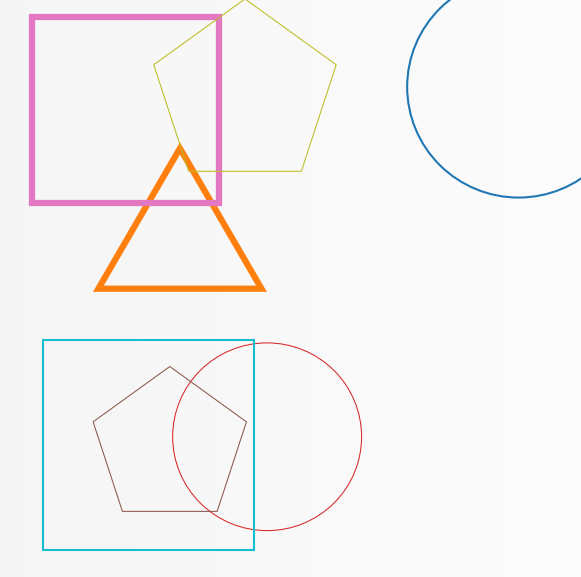[{"shape": "circle", "thickness": 1, "radius": 0.96, "center": [0.892, 0.849]}, {"shape": "triangle", "thickness": 3, "radius": 0.81, "center": [0.31, 0.58]}, {"shape": "circle", "thickness": 0.5, "radius": 0.81, "center": [0.46, 0.243]}, {"shape": "pentagon", "thickness": 0.5, "radius": 0.69, "center": [0.292, 0.226]}, {"shape": "square", "thickness": 3, "radius": 0.8, "center": [0.215, 0.809]}, {"shape": "pentagon", "thickness": 0.5, "radius": 0.83, "center": [0.421, 0.836]}, {"shape": "square", "thickness": 1, "radius": 0.91, "center": [0.256, 0.228]}]